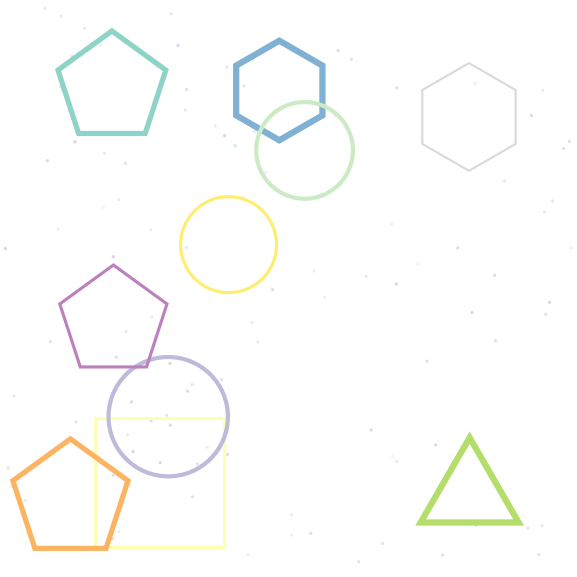[{"shape": "pentagon", "thickness": 2.5, "radius": 0.49, "center": [0.194, 0.847]}, {"shape": "square", "thickness": 1.5, "radius": 0.56, "center": [0.276, 0.163]}, {"shape": "circle", "thickness": 2, "radius": 0.52, "center": [0.291, 0.278]}, {"shape": "hexagon", "thickness": 3, "radius": 0.43, "center": [0.484, 0.842]}, {"shape": "pentagon", "thickness": 2.5, "radius": 0.52, "center": [0.122, 0.134]}, {"shape": "triangle", "thickness": 3, "radius": 0.49, "center": [0.813, 0.143]}, {"shape": "hexagon", "thickness": 1, "radius": 0.47, "center": [0.812, 0.797]}, {"shape": "pentagon", "thickness": 1.5, "radius": 0.49, "center": [0.196, 0.443]}, {"shape": "circle", "thickness": 2, "radius": 0.42, "center": [0.527, 0.739]}, {"shape": "circle", "thickness": 1.5, "radius": 0.42, "center": [0.396, 0.575]}]